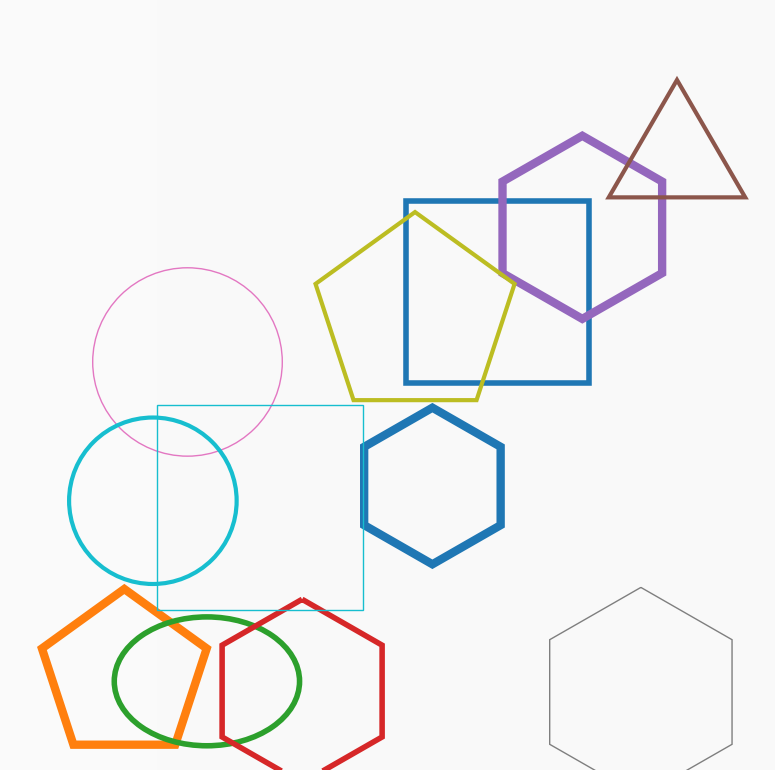[{"shape": "hexagon", "thickness": 3, "radius": 0.51, "center": [0.558, 0.369]}, {"shape": "square", "thickness": 2, "radius": 0.59, "center": [0.642, 0.621]}, {"shape": "pentagon", "thickness": 3, "radius": 0.56, "center": [0.16, 0.123]}, {"shape": "oval", "thickness": 2, "radius": 0.6, "center": [0.267, 0.115]}, {"shape": "hexagon", "thickness": 2, "radius": 0.6, "center": [0.39, 0.102]}, {"shape": "hexagon", "thickness": 3, "radius": 0.59, "center": [0.751, 0.705]}, {"shape": "triangle", "thickness": 1.5, "radius": 0.51, "center": [0.874, 0.795]}, {"shape": "circle", "thickness": 0.5, "radius": 0.61, "center": [0.242, 0.53]}, {"shape": "hexagon", "thickness": 0.5, "radius": 0.68, "center": [0.827, 0.101]}, {"shape": "pentagon", "thickness": 1.5, "radius": 0.68, "center": [0.536, 0.59]}, {"shape": "circle", "thickness": 1.5, "radius": 0.54, "center": [0.197, 0.35]}, {"shape": "square", "thickness": 0.5, "radius": 0.67, "center": [0.335, 0.341]}]